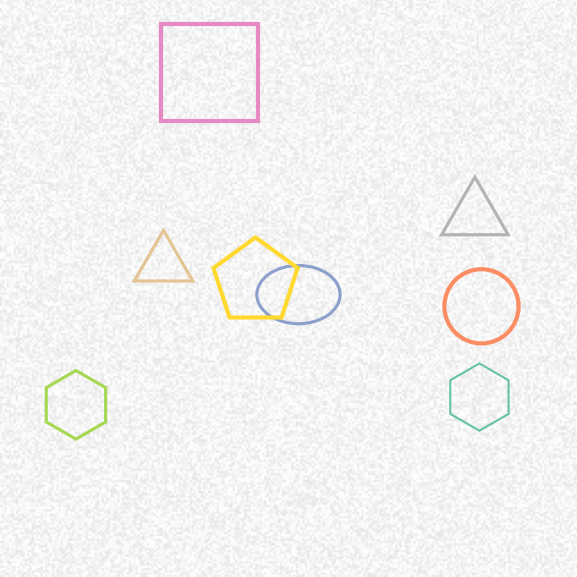[{"shape": "hexagon", "thickness": 1, "radius": 0.29, "center": [0.83, 0.312]}, {"shape": "circle", "thickness": 2, "radius": 0.32, "center": [0.834, 0.469]}, {"shape": "oval", "thickness": 1.5, "radius": 0.36, "center": [0.517, 0.489]}, {"shape": "square", "thickness": 2, "radius": 0.42, "center": [0.362, 0.874]}, {"shape": "hexagon", "thickness": 1.5, "radius": 0.3, "center": [0.132, 0.298]}, {"shape": "pentagon", "thickness": 2, "radius": 0.38, "center": [0.442, 0.511]}, {"shape": "triangle", "thickness": 1.5, "radius": 0.29, "center": [0.283, 0.542]}, {"shape": "triangle", "thickness": 1.5, "radius": 0.33, "center": [0.822, 0.626]}]